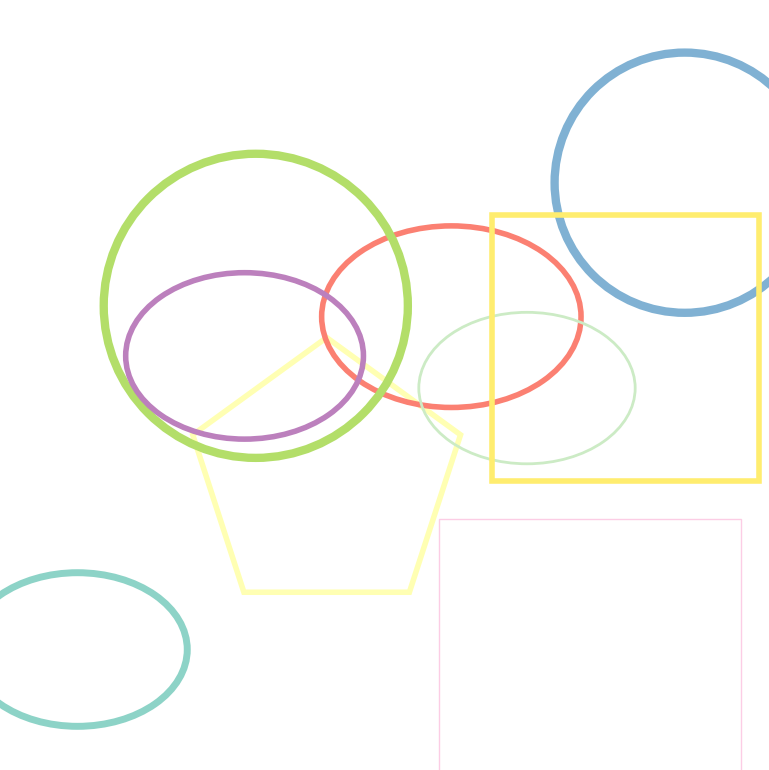[{"shape": "oval", "thickness": 2.5, "radius": 0.71, "center": [0.101, 0.156]}, {"shape": "pentagon", "thickness": 2, "radius": 0.91, "center": [0.424, 0.379]}, {"shape": "oval", "thickness": 2, "radius": 0.84, "center": [0.586, 0.589]}, {"shape": "circle", "thickness": 3, "radius": 0.84, "center": [0.889, 0.763]}, {"shape": "circle", "thickness": 3, "radius": 0.99, "center": [0.332, 0.603]}, {"shape": "square", "thickness": 0.5, "radius": 0.98, "center": [0.766, 0.129]}, {"shape": "oval", "thickness": 2, "radius": 0.77, "center": [0.318, 0.538]}, {"shape": "oval", "thickness": 1, "radius": 0.7, "center": [0.684, 0.496]}, {"shape": "square", "thickness": 2, "radius": 0.87, "center": [0.813, 0.548]}]